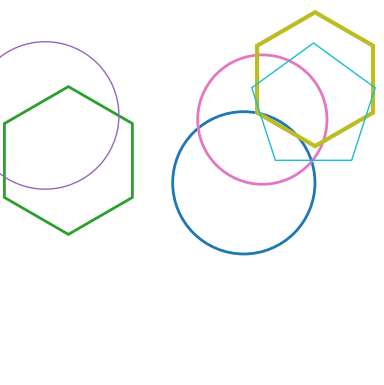[{"shape": "circle", "thickness": 2, "radius": 0.92, "center": [0.633, 0.525]}, {"shape": "hexagon", "thickness": 2, "radius": 0.96, "center": [0.178, 0.583]}, {"shape": "circle", "thickness": 1, "radius": 0.96, "center": [0.117, 0.7]}, {"shape": "circle", "thickness": 2, "radius": 0.84, "center": [0.681, 0.689]}, {"shape": "hexagon", "thickness": 3, "radius": 0.87, "center": [0.818, 0.794]}, {"shape": "pentagon", "thickness": 1, "radius": 0.84, "center": [0.814, 0.72]}]